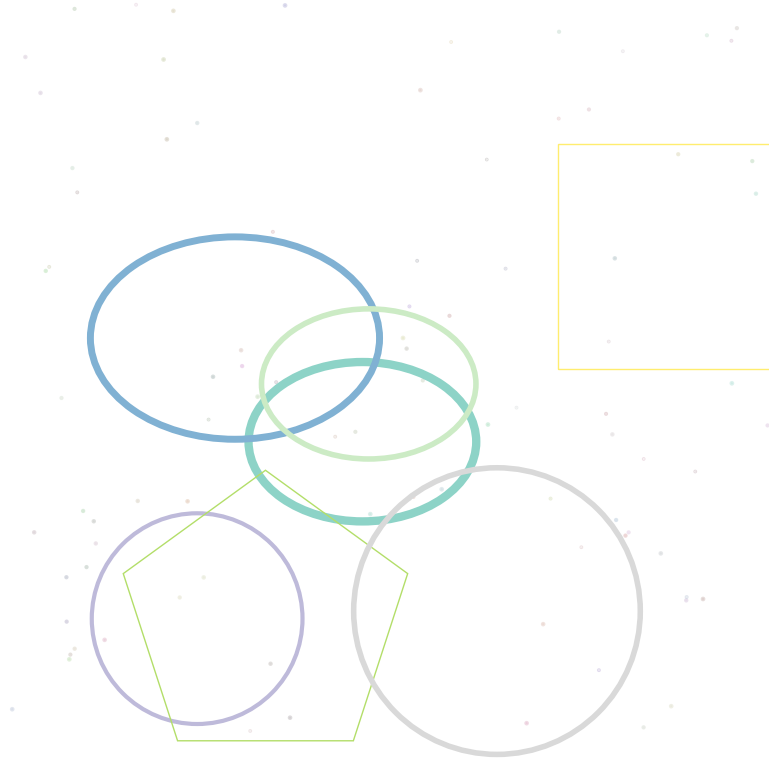[{"shape": "oval", "thickness": 3, "radius": 0.74, "center": [0.471, 0.426]}, {"shape": "circle", "thickness": 1.5, "radius": 0.68, "center": [0.256, 0.197]}, {"shape": "oval", "thickness": 2.5, "radius": 0.94, "center": [0.305, 0.561]}, {"shape": "pentagon", "thickness": 0.5, "radius": 0.97, "center": [0.345, 0.195]}, {"shape": "circle", "thickness": 2, "radius": 0.93, "center": [0.645, 0.206]}, {"shape": "oval", "thickness": 2, "radius": 0.7, "center": [0.479, 0.501]}, {"shape": "square", "thickness": 0.5, "radius": 0.73, "center": [0.871, 0.667]}]